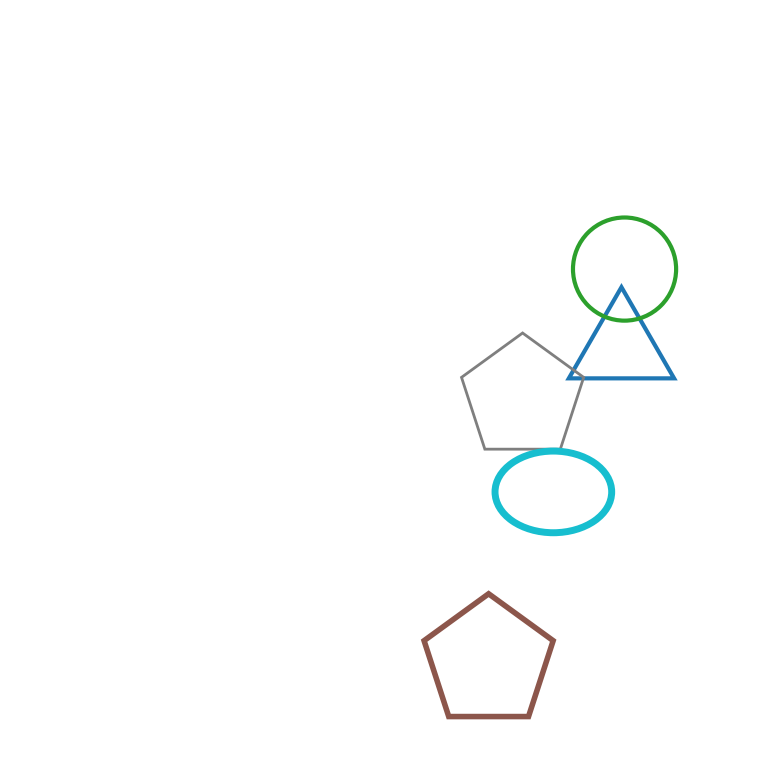[{"shape": "triangle", "thickness": 1.5, "radius": 0.39, "center": [0.807, 0.548]}, {"shape": "circle", "thickness": 1.5, "radius": 0.33, "center": [0.811, 0.651]}, {"shape": "pentagon", "thickness": 2, "radius": 0.44, "center": [0.635, 0.141]}, {"shape": "pentagon", "thickness": 1, "radius": 0.42, "center": [0.679, 0.484]}, {"shape": "oval", "thickness": 2.5, "radius": 0.38, "center": [0.719, 0.361]}]